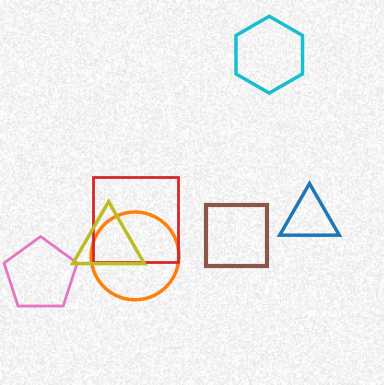[{"shape": "triangle", "thickness": 2.5, "radius": 0.45, "center": [0.804, 0.434]}, {"shape": "circle", "thickness": 2.5, "radius": 0.57, "center": [0.351, 0.335]}, {"shape": "square", "thickness": 2, "radius": 0.55, "center": [0.352, 0.43]}, {"shape": "square", "thickness": 3, "radius": 0.4, "center": [0.615, 0.389]}, {"shape": "pentagon", "thickness": 2, "radius": 0.5, "center": [0.106, 0.286]}, {"shape": "triangle", "thickness": 2.5, "radius": 0.54, "center": [0.282, 0.369]}, {"shape": "hexagon", "thickness": 2.5, "radius": 0.5, "center": [0.699, 0.858]}]